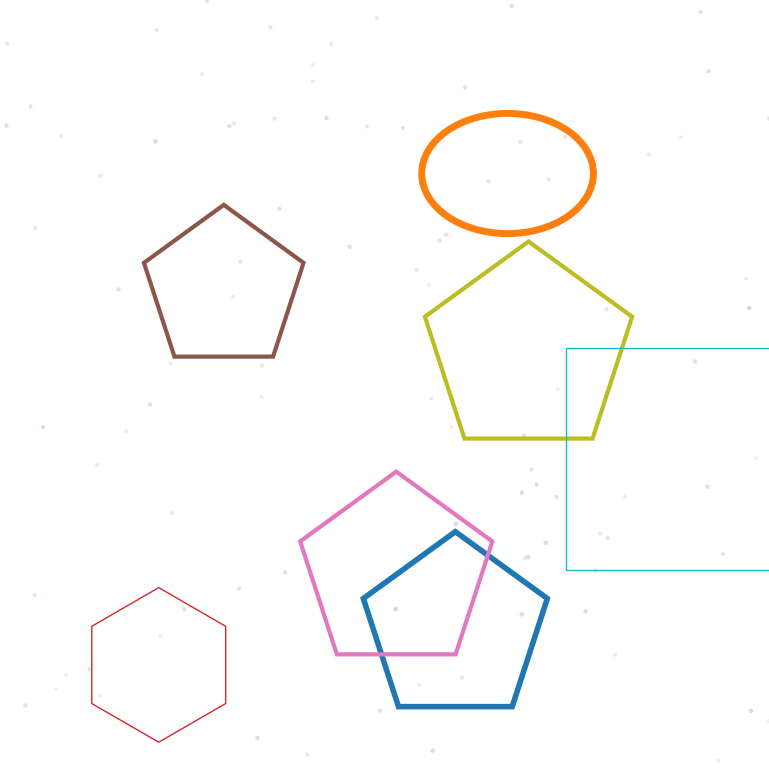[{"shape": "pentagon", "thickness": 2, "radius": 0.63, "center": [0.591, 0.184]}, {"shape": "oval", "thickness": 2.5, "radius": 0.56, "center": [0.659, 0.775]}, {"shape": "hexagon", "thickness": 0.5, "radius": 0.5, "center": [0.206, 0.136]}, {"shape": "pentagon", "thickness": 1.5, "radius": 0.54, "center": [0.291, 0.625]}, {"shape": "pentagon", "thickness": 1.5, "radius": 0.66, "center": [0.515, 0.256]}, {"shape": "pentagon", "thickness": 1.5, "radius": 0.71, "center": [0.686, 0.545]}, {"shape": "square", "thickness": 0.5, "radius": 0.72, "center": [0.878, 0.404]}]